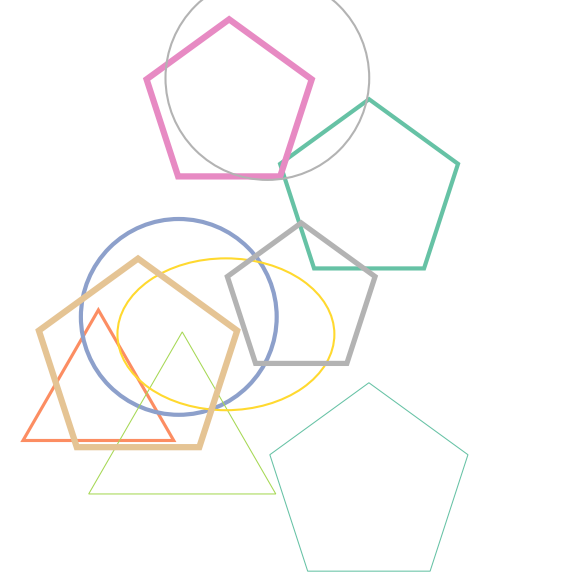[{"shape": "pentagon", "thickness": 0.5, "radius": 0.9, "center": [0.639, 0.156]}, {"shape": "pentagon", "thickness": 2, "radius": 0.81, "center": [0.639, 0.665]}, {"shape": "triangle", "thickness": 1.5, "radius": 0.75, "center": [0.17, 0.312]}, {"shape": "circle", "thickness": 2, "radius": 0.85, "center": [0.31, 0.45]}, {"shape": "pentagon", "thickness": 3, "radius": 0.75, "center": [0.397, 0.815]}, {"shape": "triangle", "thickness": 0.5, "radius": 0.94, "center": [0.316, 0.237]}, {"shape": "oval", "thickness": 1, "radius": 0.94, "center": [0.391, 0.42]}, {"shape": "pentagon", "thickness": 3, "radius": 0.9, "center": [0.239, 0.371]}, {"shape": "pentagon", "thickness": 2.5, "radius": 0.67, "center": [0.522, 0.479]}, {"shape": "circle", "thickness": 1, "radius": 0.88, "center": [0.463, 0.864]}]